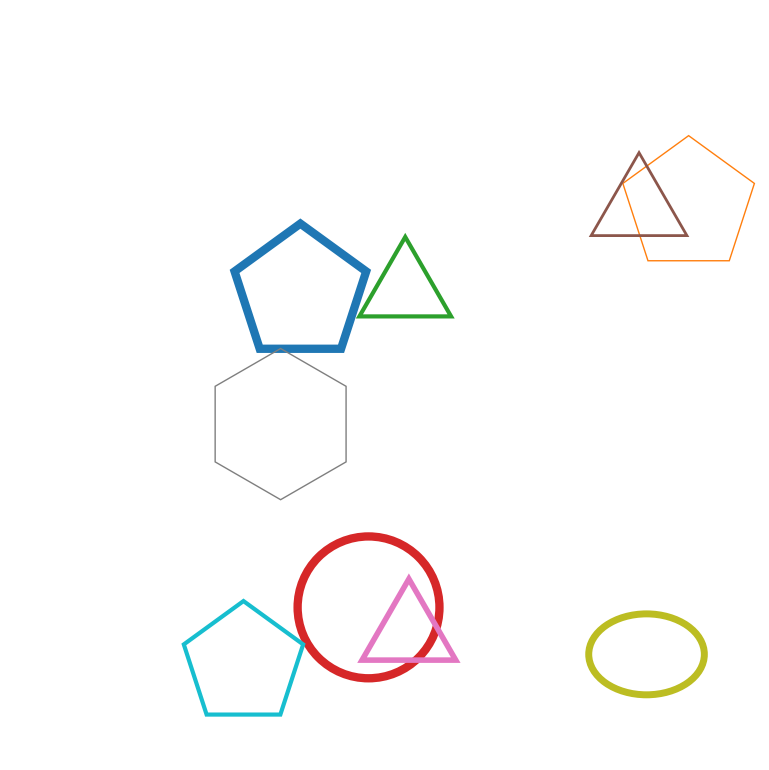[{"shape": "pentagon", "thickness": 3, "radius": 0.45, "center": [0.39, 0.62]}, {"shape": "pentagon", "thickness": 0.5, "radius": 0.45, "center": [0.894, 0.734]}, {"shape": "triangle", "thickness": 1.5, "radius": 0.34, "center": [0.526, 0.623]}, {"shape": "circle", "thickness": 3, "radius": 0.46, "center": [0.479, 0.211]}, {"shape": "triangle", "thickness": 1, "radius": 0.36, "center": [0.83, 0.73]}, {"shape": "triangle", "thickness": 2, "radius": 0.35, "center": [0.531, 0.178]}, {"shape": "hexagon", "thickness": 0.5, "radius": 0.49, "center": [0.364, 0.449]}, {"shape": "oval", "thickness": 2.5, "radius": 0.38, "center": [0.84, 0.15]}, {"shape": "pentagon", "thickness": 1.5, "radius": 0.41, "center": [0.316, 0.138]}]